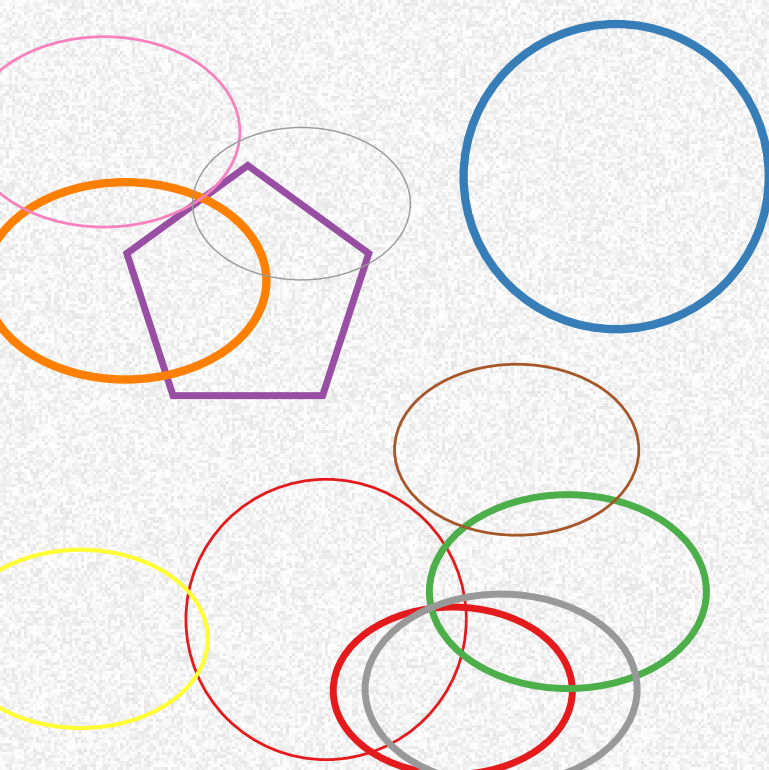[{"shape": "circle", "thickness": 1, "radius": 0.91, "center": [0.423, 0.195]}, {"shape": "oval", "thickness": 2.5, "radius": 0.78, "center": [0.588, 0.103]}, {"shape": "circle", "thickness": 3, "radius": 0.99, "center": [0.8, 0.771]}, {"shape": "oval", "thickness": 2.5, "radius": 0.9, "center": [0.738, 0.232]}, {"shape": "pentagon", "thickness": 2.5, "radius": 0.83, "center": [0.322, 0.62]}, {"shape": "oval", "thickness": 3, "radius": 0.92, "center": [0.163, 0.635]}, {"shape": "oval", "thickness": 1.5, "radius": 0.83, "center": [0.105, 0.17]}, {"shape": "oval", "thickness": 1, "radius": 0.79, "center": [0.671, 0.416]}, {"shape": "oval", "thickness": 1, "radius": 0.88, "center": [0.135, 0.829]}, {"shape": "oval", "thickness": 2.5, "radius": 0.88, "center": [0.651, 0.105]}, {"shape": "oval", "thickness": 0.5, "radius": 0.71, "center": [0.392, 0.735]}]